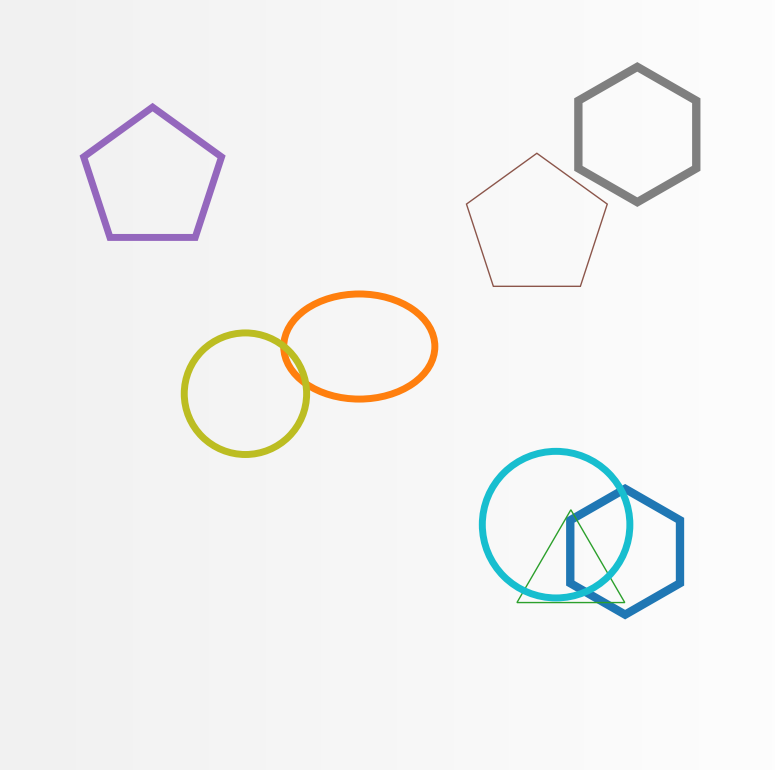[{"shape": "hexagon", "thickness": 3, "radius": 0.41, "center": [0.807, 0.283]}, {"shape": "oval", "thickness": 2.5, "radius": 0.49, "center": [0.464, 0.55]}, {"shape": "triangle", "thickness": 0.5, "radius": 0.4, "center": [0.737, 0.258]}, {"shape": "pentagon", "thickness": 2.5, "radius": 0.47, "center": [0.197, 0.767]}, {"shape": "pentagon", "thickness": 0.5, "radius": 0.48, "center": [0.693, 0.705]}, {"shape": "hexagon", "thickness": 3, "radius": 0.44, "center": [0.822, 0.825]}, {"shape": "circle", "thickness": 2.5, "radius": 0.39, "center": [0.317, 0.489]}, {"shape": "circle", "thickness": 2.5, "radius": 0.48, "center": [0.718, 0.319]}]